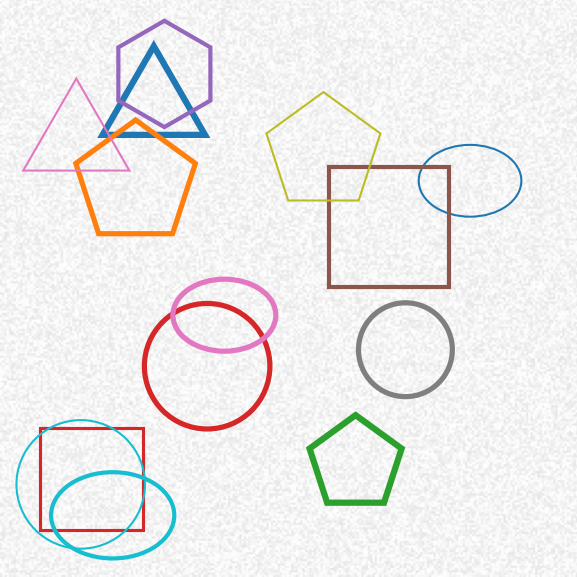[{"shape": "triangle", "thickness": 3, "radius": 0.51, "center": [0.266, 0.817]}, {"shape": "oval", "thickness": 1, "radius": 0.44, "center": [0.814, 0.686]}, {"shape": "pentagon", "thickness": 2.5, "radius": 0.54, "center": [0.235, 0.683]}, {"shape": "pentagon", "thickness": 3, "radius": 0.42, "center": [0.616, 0.196]}, {"shape": "square", "thickness": 1.5, "radius": 0.44, "center": [0.158, 0.17]}, {"shape": "circle", "thickness": 2.5, "radius": 0.54, "center": [0.359, 0.365]}, {"shape": "hexagon", "thickness": 2, "radius": 0.46, "center": [0.285, 0.871]}, {"shape": "square", "thickness": 2, "radius": 0.52, "center": [0.674, 0.607]}, {"shape": "triangle", "thickness": 1, "radius": 0.53, "center": [0.132, 0.757]}, {"shape": "oval", "thickness": 2.5, "radius": 0.45, "center": [0.389, 0.453]}, {"shape": "circle", "thickness": 2.5, "radius": 0.41, "center": [0.702, 0.394]}, {"shape": "pentagon", "thickness": 1, "radius": 0.52, "center": [0.56, 0.736]}, {"shape": "circle", "thickness": 1, "radius": 0.56, "center": [0.14, 0.16]}, {"shape": "oval", "thickness": 2, "radius": 0.53, "center": [0.195, 0.107]}]